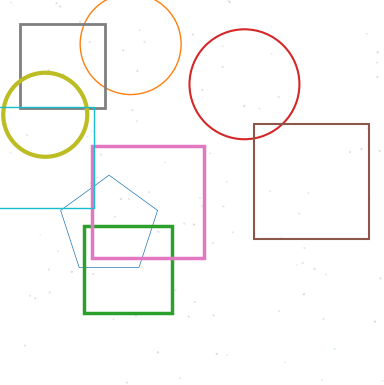[{"shape": "pentagon", "thickness": 0.5, "radius": 0.66, "center": [0.283, 0.413]}, {"shape": "circle", "thickness": 1, "radius": 0.66, "center": [0.339, 0.886]}, {"shape": "square", "thickness": 2.5, "radius": 0.57, "center": [0.333, 0.301]}, {"shape": "circle", "thickness": 1.5, "radius": 0.71, "center": [0.635, 0.781]}, {"shape": "square", "thickness": 1.5, "radius": 0.74, "center": [0.809, 0.529]}, {"shape": "square", "thickness": 2.5, "radius": 0.73, "center": [0.384, 0.475]}, {"shape": "square", "thickness": 2, "radius": 0.55, "center": [0.162, 0.829]}, {"shape": "circle", "thickness": 3, "radius": 0.55, "center": [0.118, 0.702]}, {"shape": "square", "thickness": 1, "radius": 0.65, "center": [0.113, 0.59]}]